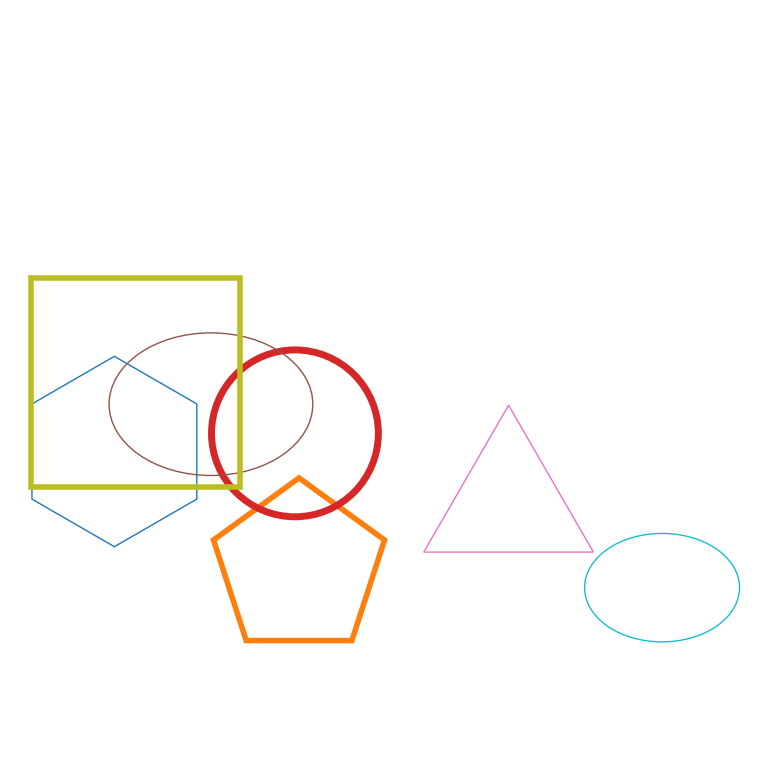[{"shape": "hexagon", "thickness": 0.5, "radius": 0.62, "center": [0.149, 0.414]}, {"shape": "pentagon", "thickness": 2, "radius": 0.58, "center": [0.388, 0.263]}, {"shape": "circle", "thickness": 2.5, "radius": 0.54, "center": [0.383, 0.437]}, {"shape": "oval", "thickness": 0.5, "radius": 0.66, "center": [0.274, 0.475]}, {"shape": "triangle", "thickness": 0.5, "radius": 0.64, "center": [0.661, 0.347]}, {"shape": "square", "thickness": 2, "radius": 0.68, "center": [0.176, 0.503]}, {"shape": "oval", "thickness": 0.5, "radius": 0.5, "center": [0.86, 0.237]}]